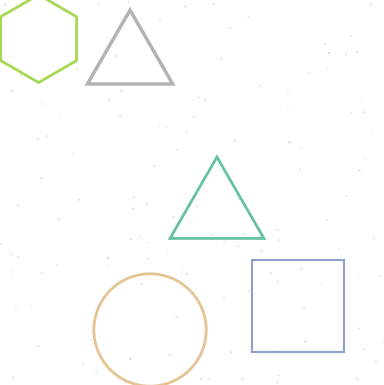[{"shape": "triangle", "thickness": 2, "radius": 0.7, "center": [0.564, 0.451]}, {"shape": "square", "thickness": 1.5, "radius": 0.6, "center": [0.774, 0.204]}, {"shape": "hexagon", "thickness": 2, "radius": 0.57, "center": [0.1, 0.9]}, {"shape": "circle", "thickness": 2, "radius": 0.73, "center": [0.39, 0.143]}, {"shape": "triangle", "thickness": 2.5, "radius": 0.64, "center": [0.338, 0.846]}]